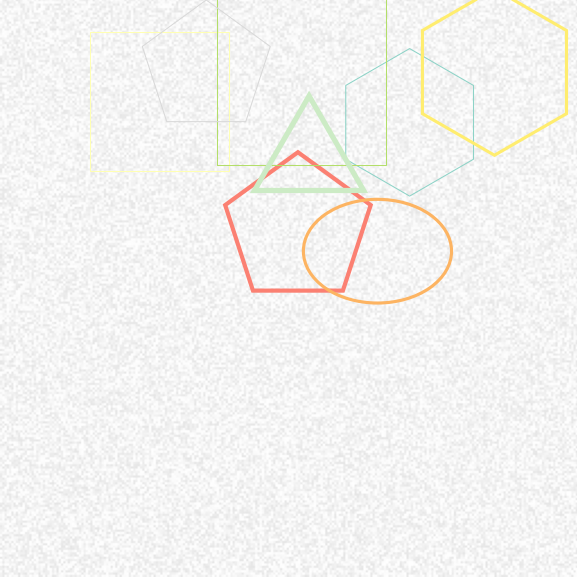[{"shape": "hexagon", "thickness": 0.5, "radius": 0.64, "center": [0.709, 0.787]}, {"shape": "square", "thickness": 0.5, "radius": 0.6, "center": [0.277, 0.824]}, {"shape": "pentagon", "thickness": 2, "radius": 0.66, "center": [0.516, 0.603]}, {"shape": "oval", "thickness": 1.5, "radius": 0.64, "center": [0.654, 0.564]}, {"shape": "square", "thickness": 0.5, "radius": 0.73, "center": [0.522, 0.859]}, {"shape": "pentagon", "thickness": 0.5, "radius": 0.58, "center": [0.357, 0.883]}, {"shape": "triangle", "thickness": 2.5, "radius": 0.55, "center": [0.535, 0.724]}, {"shape": "hexagon", "thickness": 1.5, "radius": 0.72, "center": [0.856, 0.874]}]